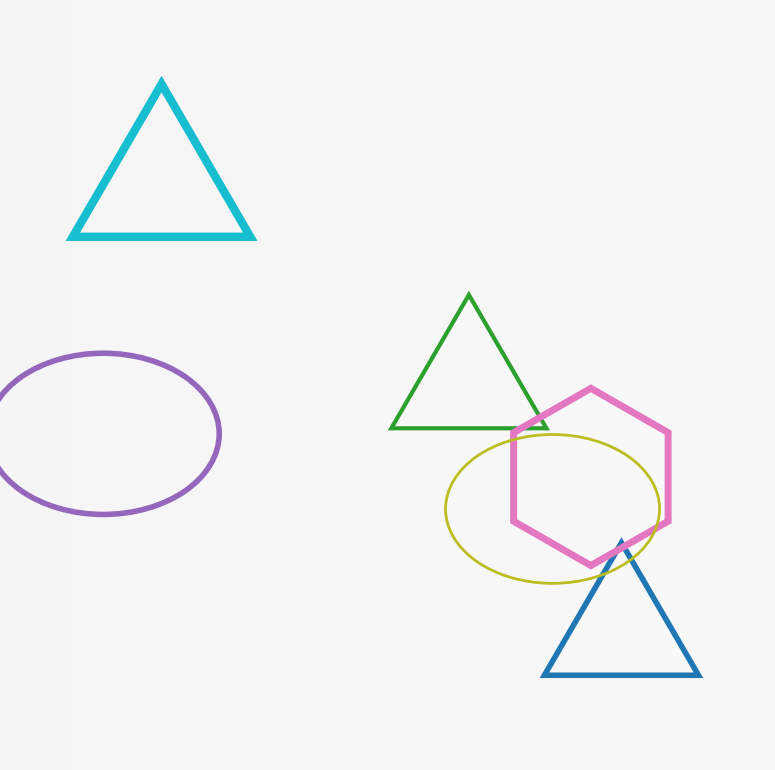[{"shape": "triangle", "thickness": 2, "radius": 0.57, "center": [0.802, 0.18]}, {"shape": "triangle", "thickness": 1.5, "radius": 0.58, "center": [0.605, 0.502]}, {"shape": "oval", "thickness": 2, "radius": 0.75, "center": [0.133, 0.437]}, {"shape": "hexagon", "thickness": 2.5, "radius": 0.58, "center": [0.762, 0.381]}, {"shape": "oval", "thickness": 1, "radius": 0.69, "center": [0.713, 0.339]}, {"shape": "triangle", "thickness": 3, "radius": 0.66, "center": [0.208, 0.759]}]